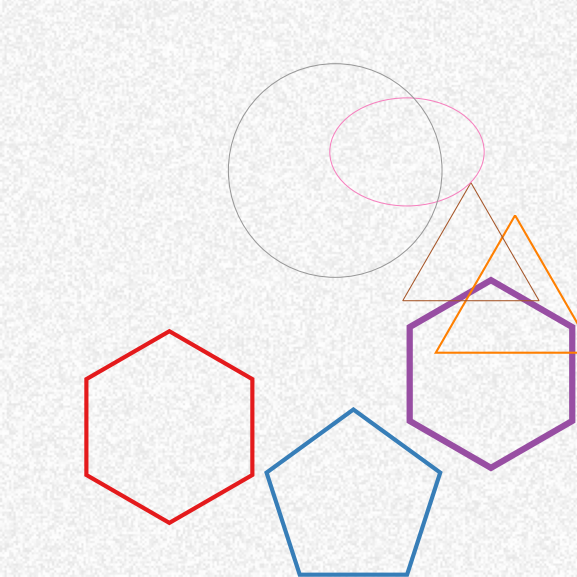[{"shape": "hexagon", "thickness": 2, "radius": 0.83, "center": [0.293, 0.26]}, {"shape": "pentagon", "thickness": 2, "radius": 0.79, "center": [0.612, 0.132]}, {"shape": "hexagon", "thickness": 3, "radius": 0.81, "center": [0.85, 0.351]}, {"shape": "triangle", "thickness": 1, "radius": 0.79, "center": [0.892, 0.468]}, {"shape": "triangle", "thickness": 0.5, "radius": 0.68, "center": [0.815, 0.547]}, {"shape": "oval", "thickness": 0.5, "radius": 0.67, "center": [0.705, 0.736]}, {"shape": "circle", "thickness": 0.5, "radius": 0.92, "center": [0.58, 0.704]}]